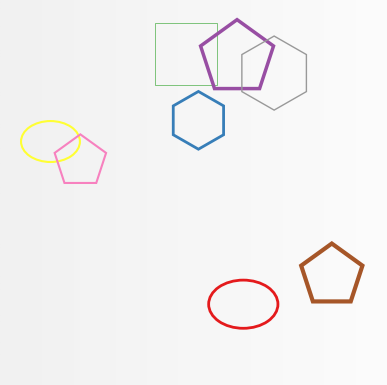[{"shape": "oval", "thickness": 2, "radius": 0.45, "center": [0.628, 0.21]}, {"shape": "hexagon", "thickness": 2, "radius": 0.37, "center": [0.512, 0.687]}, {"shape": "square", "thickness": 0.5, "radius": 0.4, "center": [0.479, 0.859]}, {"shape": "pentagon", "thickness": 2.5, "radius": 0.49, "center": [0.612, 0.85]}, {"shape": "oval", "thickness": 1.5, "radius": 0.38, "center": [0.13, 0.632]}, {"shape": "pentagon", "thickness": 3, "radius": 0.42, "center": [0.856, 0.284]}, {"shape": "pentagon", "thickness": 1.5, "radius": 0.35, "center": [0.207, 0.581]}, {"shape": "hexagon", "thickness": 1, "radius": 0.48, "center": [0.707, 0.81]}]